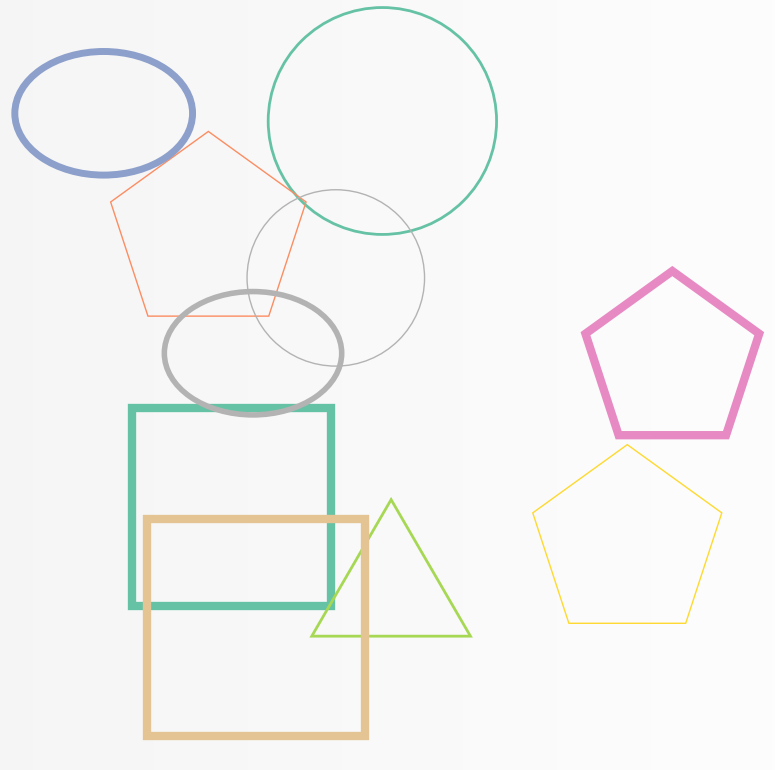[{"shape": "circle", "thickness": 1, "radius": 0.74, "center": [0.493, 0.843]}, {"shape": "square", "thickness": 3, "radius": 0.64, "center": [0.299, 0.341]}, {"shape": "pentagon", "thickness": 0.5, "radius": 0.66, "center": [0.269, 0.697]}, {"shape": "oval", "thickness": 2.5, "radius": 0.57, "center": [0.134, 0.853]}, {"shape": "pentagon", "thickness": 3, "radius": 0.59, "center": [0.868, 0.53]}, {"shape": "triangle", "thickness": 1, "radius": 0.59, "center": [0.505, 0.233]}, {"shape": "pentagon", "thickness": 0.5, "radius": 0.64, "center": [0.809, 0.294]}, {"shape": "square", "thickness": 3, "radius": 0.71, "center": [0.33, 0.185]}, {"shape": "oval", "thickness": 2, "radius": 0.57, "center": [0.326, 0.541]}, {"shape": "circle", "thickness": 0.5, "radius": 0.57, "center": [0.433, 0.639]}]